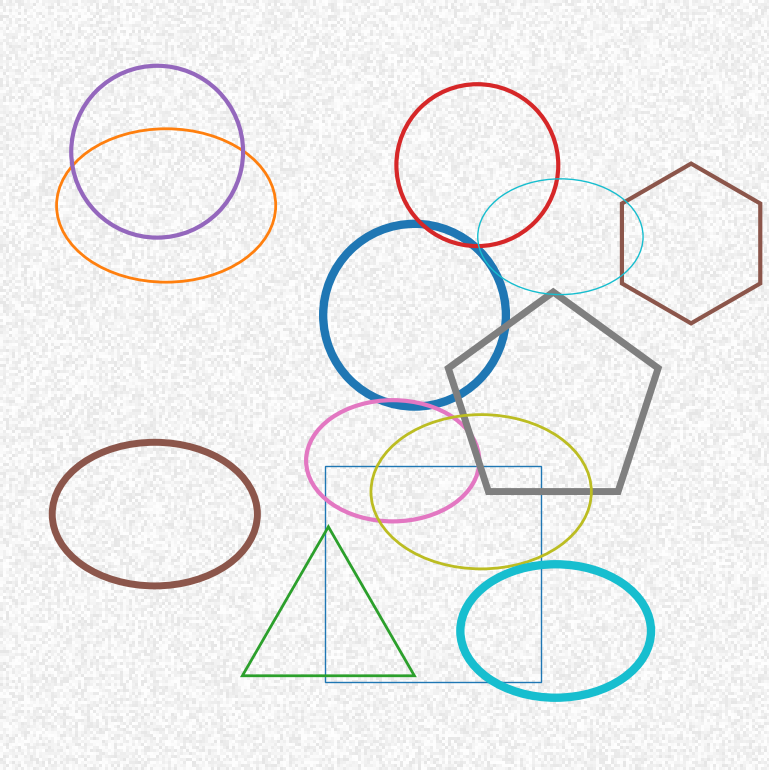[{"shape": "circle", "thickness": 3, "radius": 0.59, "center": [0.538, 0.591]}, {"shape": "square", "thickness": 0.5, "radius": 0.7, "center": [0.563, 0.254]}, {"shape": "oval", "thickness": 1, "radius": 0.71, "center": [0.216, 0.733]}, {"shape": "triangle", "thickness": 1, "radius": 0.65, "center": [0.426, 0.187]}, {"shape": "circle", "thickness": 1.5, "radius": 0.53, "center": [0.62, 0.786]}, {"shape": "circle", "thickness": 1.5, "radius": 0.56, "center": [0.204, 0.803]}, {"shape": "hexagon", "thickness": 1.5, "radius": 0.52, "center": [0.898, 0.684]}, {"shape": "oval", "thickness": 2.5, "radius": 0.67, "center": [0.201, 0.332]}, {"shape": "oval", "thickness": 1.5, "radius": 0.56, "center": [0.51, 0.402]}, {"shape": "pentagon", "thickness": 2.5, "radius": 0.72, "center": [0.719, 0.478]}, {"shape": "oval", "thickness": 1, "radius": 0.72, "center": [0.625, 0.361]}, {"shape": "oval", "thickness": 0.5, "radius": 0.54, "center": [0.728, 0.693]}, {"shape": "oval", "thickness": 3, "radius": 0.62, "center": [0.722, 0.181]}]